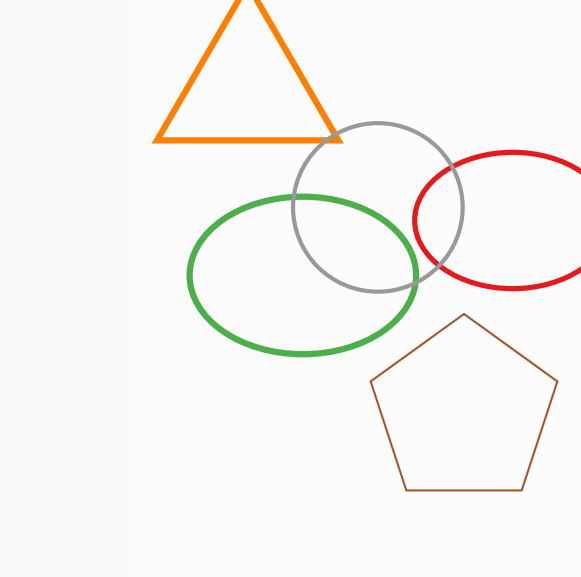[{"shape": "oval", "thickness": 2.5, "radius": 0.84, "center": [0.882, 0.617]}, {"shape": "oval", "thickness": 3, "radius": 0.97, "center": [0.521, 0.522]}, {"shape": "triangle", "thickness": 3, "radius": 0.9, "center": [0.426, 0.846]}, {"shape": "pentagon", "thickness": 1, "radius": 0.84, "center": [0.798, 0.287]}, {"shape": "circle", "thickness": 2, "radius": 0.73, "center": [0.65, 0.64]}]